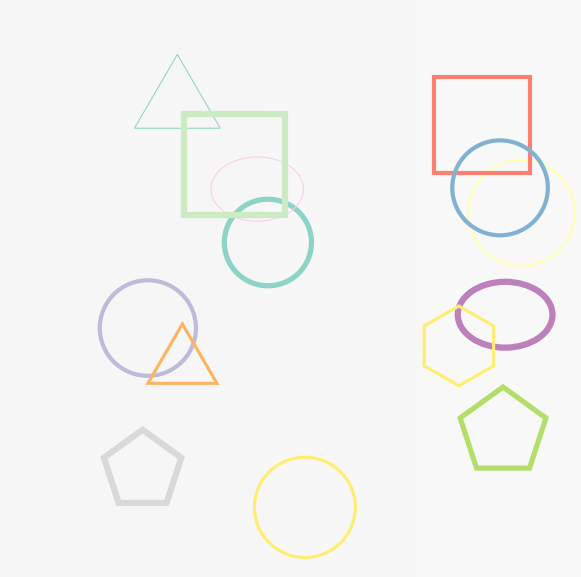[{"shape": "circle", "thickness": 2.5, "radius": 0.37, "center": [0.461, 0.579]}, {"shape": "triangle", "thickness": 0.5, "radius": 0.43, "center": [0.305, 0.82]}, {"shape": "circle", "thickness": 1, "radius": 0.46, "center": [0.897, 0.631]}, {"shape": "circle", "thickness": 2, "radius": 0.41, "center": [0.254, 0.431]}, {"shape": "square", "thickness": 2, "radius": 0.41, "center": [0.829, 0.783]}, {"shape": "circle", "thickness": 2, "radius": 0.41, "center": [0.86, 0.674]}, {"shape": "triangle", "thickness": 1.5, "radius": 0.34, "center": [0.314, 0.37]}, {"shape": "pentagon", "thickness": 2.5, "radius": 0.39, "center": [0.865, 0.251]}, {"shape": "oval", "thickness": 0.5, "radius": 0.4, "center": [0.443, 0.672]}, {"shape": "pentagon", "thickness": 3, "radius": 0.35, "center": [0.245, 0.185]}, {"shape": "oval", "thickness": 3, "radius": 0.41, "center": [0.869, 0.454]}, {"shape": "square", "thickness": 3, "radius": 0.43, "center": [0.404, 0.714]}, {"shape": "circle", "thickness": 1.5, "radius": 0.43, "center": [0.525, 0.121]}, {"shape": "hexagon", "thickness": 1.5, "radius": 0.34, "center": [0.79, 0.4]}]